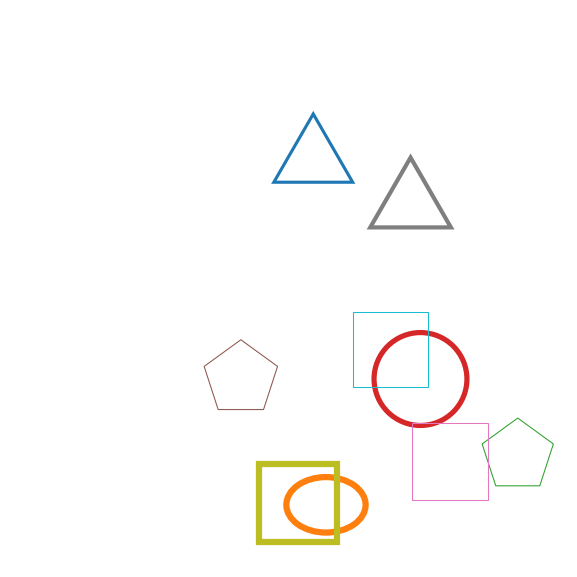[{"shape": "triangle", "thickness": 1.5, "radius": 0.39, "center": [0.542, 0.723]}, {"shape": "oval", "thickness": 3, "radius": 0.34, "center": [0.564, 0.125]}, {"shape": "pentagon", "thickness": 0.5, "radius": 0.32, "center": [0.897, 0.21]}, {"shape": "circle", "thickness": 2.5, "radius": 0.4, "center": [0.728, 0.343]}, {"shape": "pentagon", "thickness": 0.5, "radius": 0.33, "center": [0.417, 0.344]}, {"shape": "square", "thickness": 0.5, "radius": 0.33, "center": [0.779, 0.2]}, {"shape": "triangle", "thickness": 2, "radius": 0.4, "center": [0.711, 0.646]}, {"shape": "square", "thickness": 3, "radius": 0.34, "center": [0.516, 0.129]}, {"shape": "square", "thickness": 0.5, "radius": 0.33, "center": [0.676, 0.394]}]